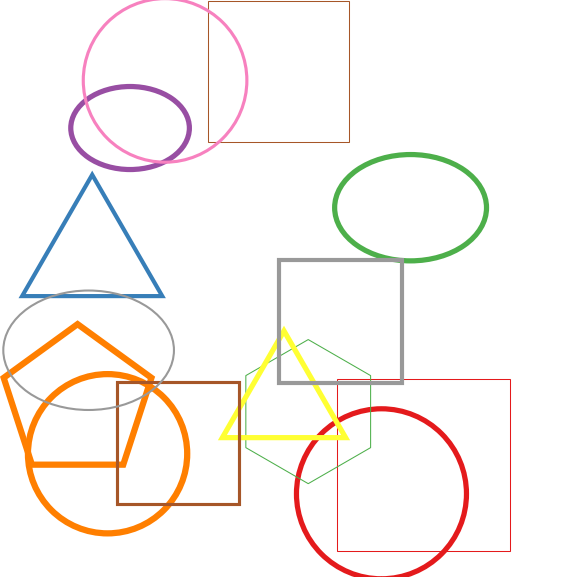[{"shape": "circle", "thickness": 2.5, "radius": 0.74, "center": [0.661, 0.144]}, {"shape": "square", "thickness": 0.5, "radius": 0.75, "center": [0.734, 0.195]}, {"shape": "triangle", "thickness": 2, "radius": 0.7, "center": [0.16, 0.556]}, {"shape": "oval", "thickness": 2.5, "radius": 0.66, "center": [0.711, 0.639]}, {"shape": "hexagon", "thickness": 0.5, "radius": 0.62, "center": [0.534, 0.286]}, {"shape": "oval", "thickness": 2.5, "radius": 0.51, "center": [0.225, 0.777]}, {"shape": "pentagon", "thickness": 3, "radius": 0.67, "center": [0.134, 0.303]}, {"shape": "circle", "thickness": 3, "radius": 0.69, "center": [0.186, 0.213]}, {"shape": "triangle", "thickness": 2.5, "radius": 0.62, "center": [0.492, 0.303]}, {"shape": "square", "thickness": 0.5, "radius": 0.61, "center": [0.482, 0.876]}, {"shape": "square", "thickness": 1.5, "radius": 0.53, "center": [0.308, 0.233]}, {"shape": "circle", "thickness": 1.5, "radius": 0.71, "center": [0.286, 0.86]}, {"shape": "square", "thickness": 2, "radius": 0.53, "center": [0.59, 0.443]}, {"shape": "oval", "thickness": 1, "radius": 0.74, "center": [0.153, 0.393]}]